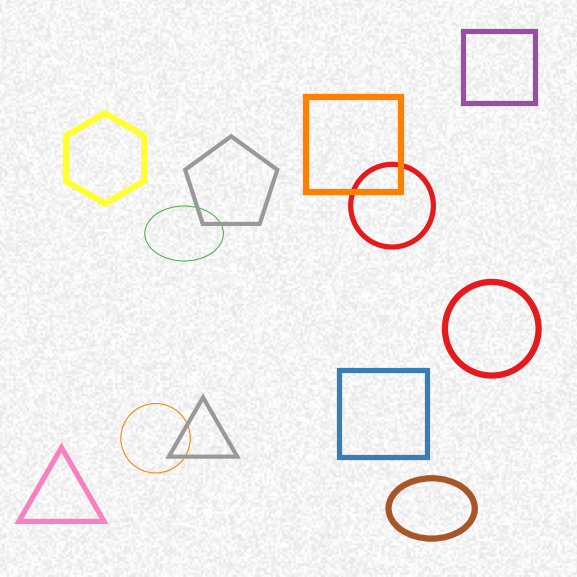[{"shape": "circle", "thickness": 2.5, "radius": 0.36, "center": [0.679, 0.643]}, {"shape": "circle", "thickness": 3, "radius": 0.41, "center": [0.852, 0.43]}, {"shape": "square", "thickness": 2.5, "radius": 0.38, "center": [0.663, 0.283]}, {"shape": "oval", "thickness": 0.5, "radius": 0.34, "center": [0.319, 0.595]}, {"shape": "square", "thickness": 2.5, "radius": 0.31, "center": [0.864, 0.883]}, {"shape": "circle", "thickness": 0.5, "radius": 0.3, "center": [0.269, 0.24]}, {"shape": "square", "thickness": 3, "radius": 0.41, "center": [0.612, 0.749]}, {"shape": "hexagon", "thickness": 3, "radius": 0.39, "center": [0.182, 0.725]}, {"shape": "oval", "thickness": 3, "radius": 0.37, "center": [0.747, 0.119]}, {"shape": "triangle", "thickness": 2.5, "radius": 0.43, "center": [0.106, 0.139]}, {"shape": "triangle", "thickness": 2, "radius": 0.34, "center": [0.352, 0.243]}, {"shape": "pentagon", "thickness": 2, "radius": 0.42, "center": [0.4, 0.679]}]